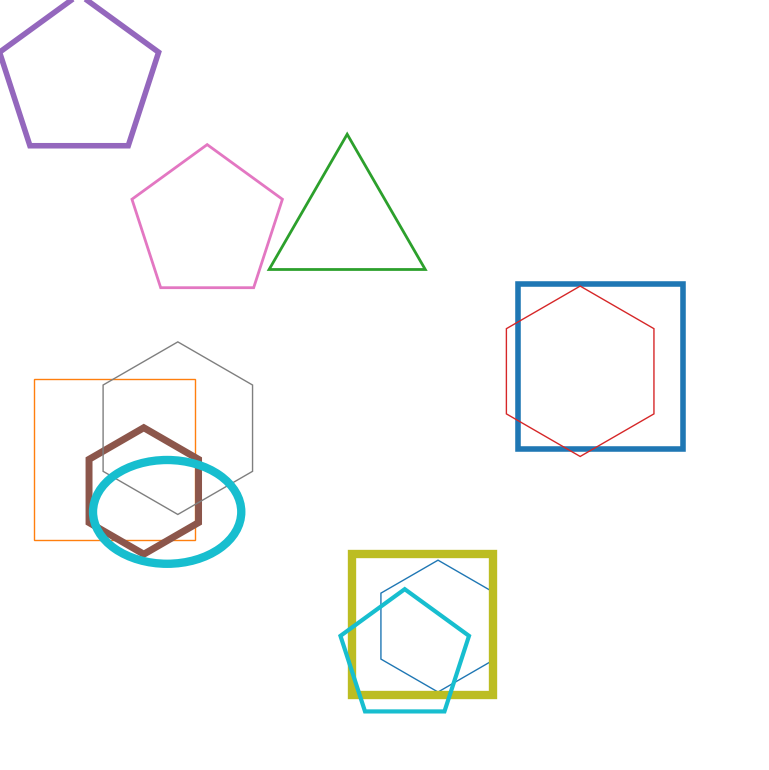[{"shape": "hexagon", "thickness": 0.5, "radius": 0.43, "center": [0.569, 0.187]}, {"shape": "square", "thickness": 2, "radius": 0.54, "center": [0.78, 0.524]}, {"shape": "square", "thickness": 0.5, "radius": 0.52, "center": [0.148, 0.403]}, {"shape": "triangle", "thickness": 1, "radius": 0.59, "center": [0.451, 0.709]}, {"shape": "hexagon", "thickness": 0.5, "radius": 0.55, "center": [0.753, 0.518]}, {"shape": "pentagon", "thickness": 2, "radius": 0.54, "center": [0.103, 0.899]}, {"shape": "hexagon", "thickness": 2.5, "radius": 0.41, "center": [0.187, 0.362]}, {"shape": "pentagon", "thickness": 1, "radius": 0.51, "center": [0.269, 0.709]}, {"shape": "hexagon", "thickness": 0.5, "radius": 0.56, "center": [0.231, 0.444]}, {"shape": "square", "thickness": 3, "radius": 0.46, "center": [0.549, 0.189]}, {"shape": "pentagon", "thickness": 1.5, "radius": 0.44, "center": [0.526, 0.147]}, {"shape": "oval", "thickness": 3, "radius": 0.48, "center": [0.217, 0.335]}]